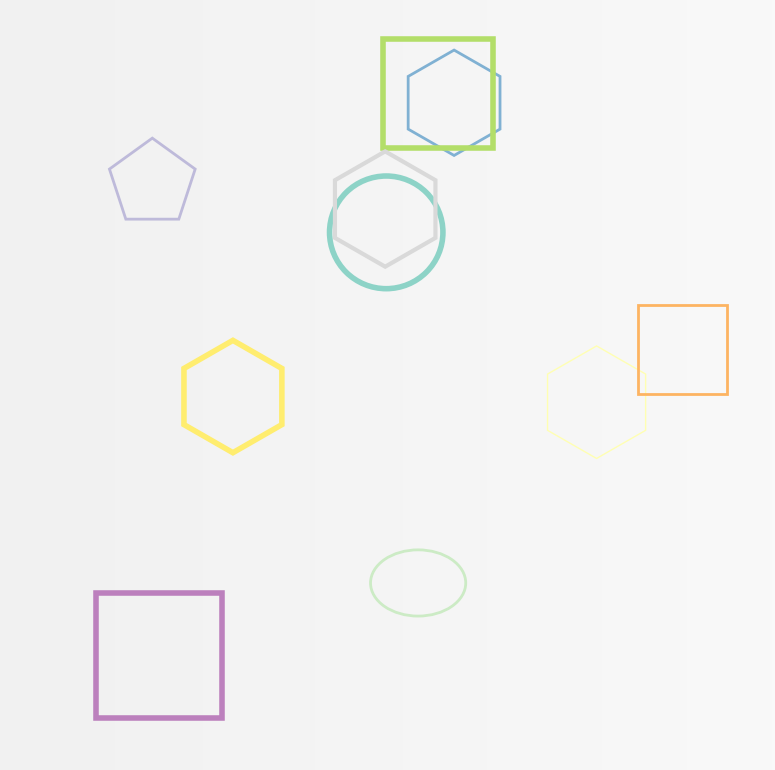[{"shape": "circle", "thickness": 2, "radius": 0.37, "center": [0.498, 0.698]}, {"shape": "hexagon", "thickness": 0.5, "radius": 0.37, "center": [0.77, 0.478]}, {"shape": "pentagon", "thickness": 1, "radius": 0.29, "center": [0.197, 0.762]}, {"shape": "hexagon", "thickness": 1, "radius": 0.34, "center": [0.586, 0.867]}, {"shape": "square", "thickness": 1, "radius": 0.29, "center": [0.881, 0.546]}, {"shape": "square", "thickness": 2, "radius": 0.36, "center": [0.565, 0.878]}, {"shape": "hexagon", "thickness": 1.5, "radius": 0.37, "center": [0.497, 0.729]}, {"shape": "square", "thickness": 2, "radius": 0.41, "center": [0.206, 0.149]}, {"shape": "oval", "thickness": 1, "radius": 0.31, "center": [0.54, 0.243]}, {"shape": "hexagon", "thickness": 2, "radius": 0.36, "center": [0.301, 0.485]}]